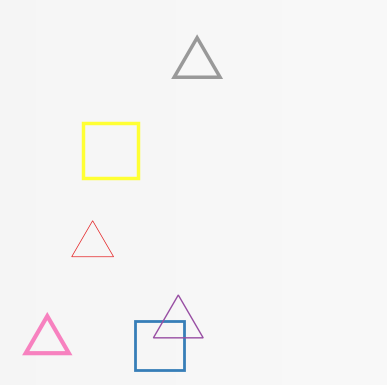[{"shape": "triangle", "thickness": 0.5, "radius": 0.31, "center": [0.239, 0.364]}, {"shape": "square", "thickness": 2, "radius": 0.32, "center": [0.412, 0.102]}, {"shape": "triangle", "thickness": 1, "radius": 0.37, "center": [0.46, 0.16]}, {"shape": "square", "thickness": 2.5, "radius": 0.35, "center": [0.286, 0.609]}, {"shape": "triangle", "thickness": 3, "radius": 0.32, "center": [0.122, 0.115]}, {"shape": "triangle", "thickness": 2.5, "radius": 0.34, "center": [0.509, 0.834]}]